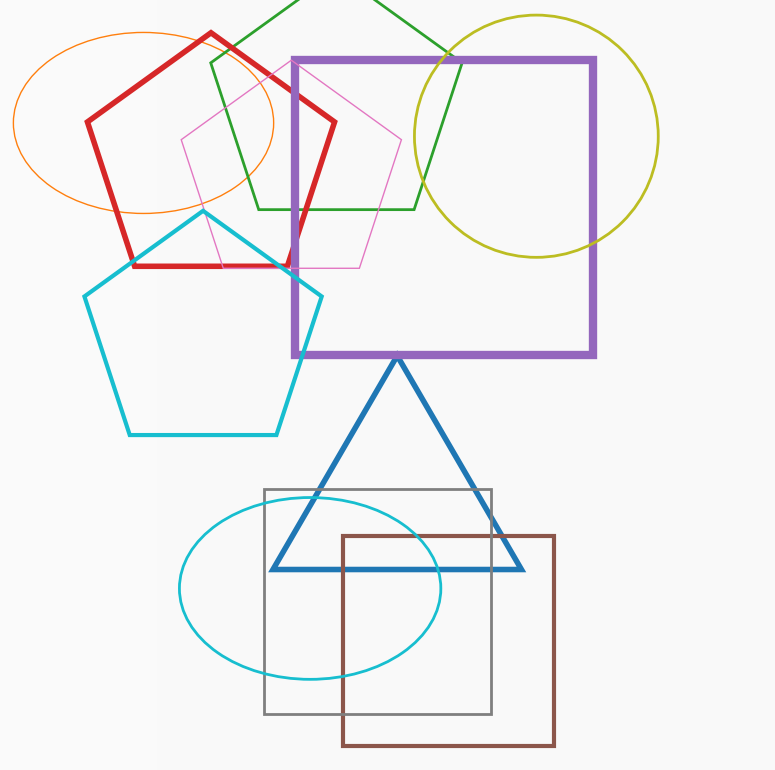[{"shape": "triangle", "thickness": 2, "radius": 0.93, "center": [0.513, 0.353]}, {"shape": "oval", "thickness": 0.5, "radius": 0.84, "center": [0.185, 0.84]}, {"shape": "pentagon", "thickness": 1, "radius": 0.85, "center": [0.434, 0.866]}, {"shape": "pentagon", "thickness": 2, "radius": 0.84, "center": [0.272, 0.79]}, {"shape": "square", "thickness": 3, "radius": 0.96, "center": [0.573, 0.731]}, {"shape": "square", "thickness": 1.5, "radius": 0.68, "center": [0.579, 0.168]}, {"shape": "pentagon", "thickness": 0.5, "radius": 0.75, "center": [0.376, 0.772]}, {"shape": "square", "thickness": 1, "radius": 0.73, "center": [0.487, 0.219]}, {"shape": "circle", "thickness": 1, "radius": 0.79, "center": [0.692, 0.823]}, {"shape": "oval", "thickness": 1, "radius": 0.84, "center": [0.4, 0.236]}, {"shape": "pentagon", "thickness": 1.5, "radius": 0.8, "center": [0.262, 0.565]}]